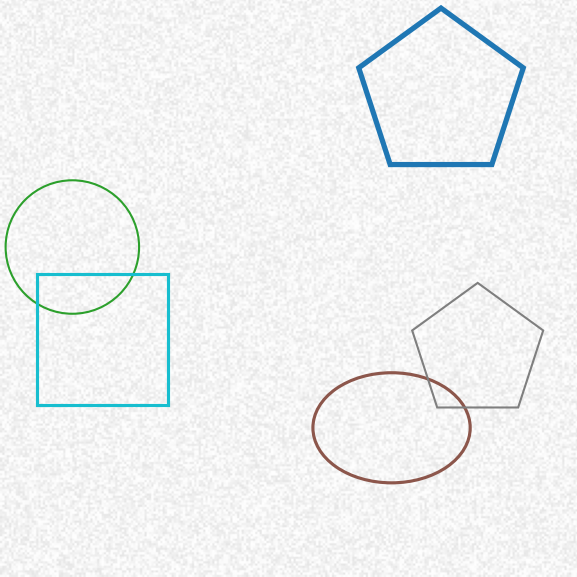[{"shape": "pentagon", "thickness": 2.5, "radius": 0.75, "center": [0.764, 0.835]}, {"shape": "circle", "thickness": 1, "radius": 0.58, "center": [0.125, 0.571]}, {"shape": "oval", "thickness": 1.5, "radius": 0.68, "center": [0.678, 0.258]}, {"shape": "pentagon", "thickness": 1, "radius": 0.6, "center": [0.827, 0.39]}, {"shape": "square", "thickness": 1.5, "radius": 0.57, "center": [0.177, 0.412]}]